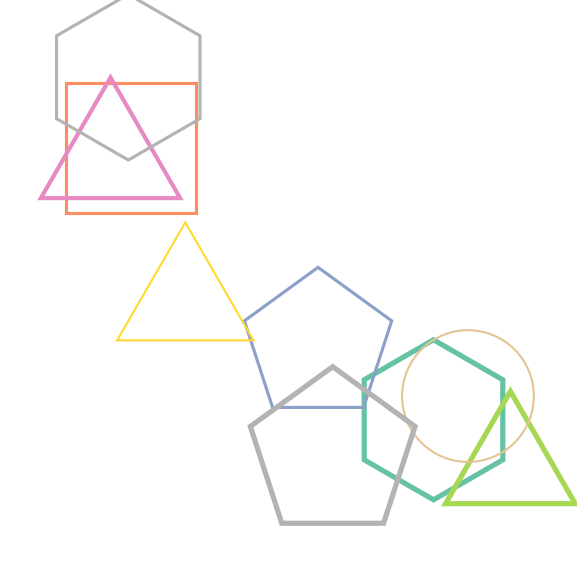[{"shape": "hexagon", "thickness": 2.5, "radius": 0.69, "center": [0.751, 0.272]}, {"shape": "square", "thickness": 1.5, "radius": 0.56, "center": [0.226, 0.743]}, {"shape": "pentagon", "thickness": 1.5, "radius": 0.67, "center": [0.551, 0.402]}, {"shape": "triangle", "thickness": 2, "radius": 0.7, "center": [0.191, 0.726]}, {"shape": "triangle", "thickness": 2.5, "radius": 0.65, "center": [0.884, 0.192]}, {"shape": "triangle", "thickness": 1, "radius": 0.68, "center": [0.321, 0.478]}, {"shape": "circle", "thickness": 1, "radius": 0.57, "center": [0.81, 0.313]}, {"shape": "pentagon", "thickness": 2.5, "radius": 0.75, "center": [0.576, 0.214]}, {"shape": "hexagon", "thickness": 1.5, "radius": 0.72, "center": [0.222, 0.865]}]